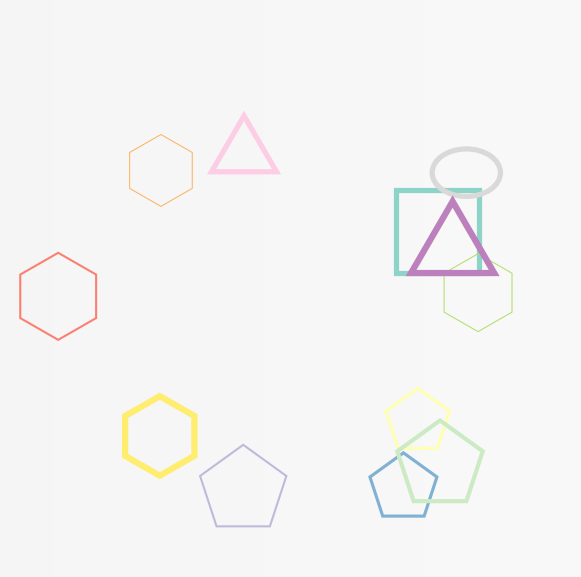[{"shape": "square", "thickness": 2.5, "radius": 0.36, "center": [0.752, 0.598]}, {"shape": "pentagon", "thickness": 1.5, "radius": 0.29, "center": [0.719, 0.269]}, {"shape": "pentagon", "thickness": 1, "radius": 0.39, "center": [0.418, 0.151]}, {"shape": "hexagon", "thickness": 1, "radius": 0.38, "center": [0.1, 0.486]}, {"shape": "pentagon", "thickness": 1.5, "radius": 0.3, "center": [0.694, 0.154]}, {"shape": "hexagon", "thickness": 0.5, "radius": 0.31, "center": [0.277, 0.704]}, {"shape": "hexagon", "thickness": 0.5, "radius": 0.34, "center": [0.822, 0.492]}, {"shape": "triangle", "thickness": 2.5, "radius": 0.32, "center": [0.42, 0.734]}, {"shape": "oval", "thickness": 2.5, "radius": 0.29, "center": [0.802, 0.7]}, {"shape": "triangle", "thickness": 3, "radius": 0.41, "center": [0.779, 0.568]}, {"shape": "pentagon", "thickness": 2, "radius": 0.39, "center": [0.757, 0.194]}, {"shape": "hexagon", "thickness": 3, "radius": 0.34, "center": [0.275, 0.244]}]